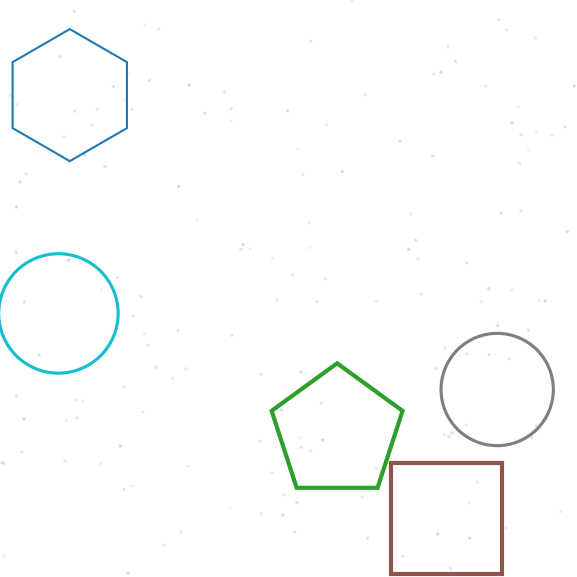[{"shape": "hexagon", "thickness": 1, "radius": 0.57, "center": [0.121, 0.834]}, {"shape": "pentagon", "thickness": 2, "radius": 0.6, "center": [0.584, 0.251]}, {"shape": "square", "thickness": 2, "radius": 0.48, "center": [0.774, 0.101]}, {"shape": "circle", "thickness": 1.5, "radius": 0.49, "center": [0.861, 0.325]}, {"shape": "circle", "thickness": 1.5, "radius": 0.52, "center": [0.101, 0.456]}]